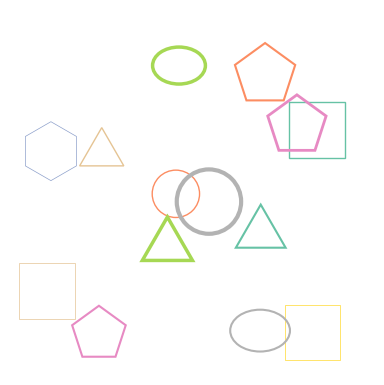[{"shape": "triangle", "thickness": 1.5, "radius": 0.37, "center": [0.677, 0.394]}, {"shape": "square", "thickness": 1, "radius": 0.37, "center": [0.823, 0.662]}, {"shape": "circle", "thickness": 1, "radius": 0.31, "center": [0.457, 0.497]}, {"shape": "pentagon", "thickness": 1.5, "radius": 0.41, "center": [0.689, 0.806]}, {"shape": "hexagon", "thickness": 0.5, "radius": 0.38, "center": [0.132, 0.607]}, {"shape": "pentagon", "thickness": 1.5, "radius": 0.37, "center": [0.257, 0.133]}, {"shape": "pentagon", "thickness": 2, "radius": 0.4, "center": [0.771, 0.674]}, {"shape": "triangle", "thickness": 2.5, "radius": 0.38, "center": [0.435, 0.361]}, {"shape": "oval", "thickness": 2.5, "radius": 0.34, "center": [0.465, 0.83]}, {"shape": "square", "thickness": 0.5, "radius": 0.36, "center": [0.812, 0.136]}, {"shape": "square", "thickness": 0.5, "radius": 0.36, "center": [0.122, 0.245]}, {"shape": "triangle", "thickness": 1, "radius": 0.33, "center": [0.264, 0.602]}, {"shape": "oval", "thickness": 1.5, "radius": 0.39, "center": [0.676, 0.141]}, {"shape": "circle", "thickness": 3, "radius": 0.42, "center": [0.543, 0.476]}]